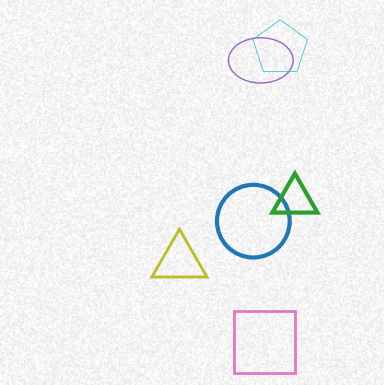[{"shape": "circle", "thickness": 3, "radius": 0.47, "center": [0.658, 0.426]}, {"shape": "triangle", "thickness": 3, "radius": 0.34, "center": [0.766, 0.482]}, {"shape": "oval", "thickness": 1, "radius": 0.42, "center": [0.677, 0.843]}, {"shape": "square", "thickness": 2, "radius": 0.4, "center": [0.687, 0.112]}, {"shape": "triangle", "thickness": 2, "radius": 0.41, "center": [0.466, 0.322]}, {"shape": "pentagon", "thickness": 0.5, "radius": 0.37, "center": [0.728, 0.874]}]